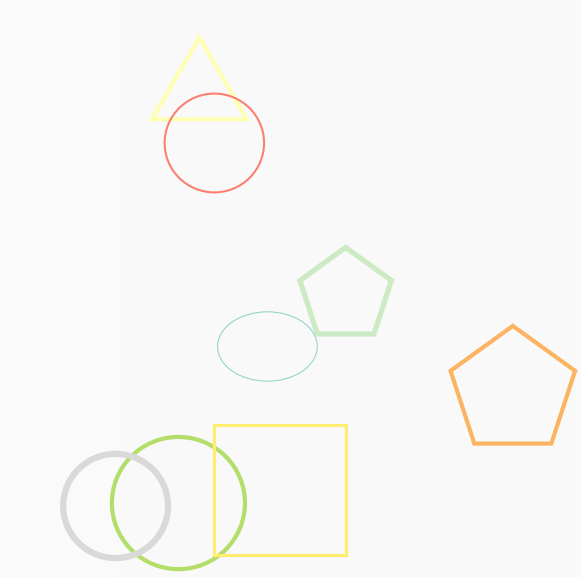[{"shape": "oval", "thickness": 0.5, "radius": 0.43, "center": [0.46, 0.399]}, {"shape": "triangle", "thickness": 2, "radius": 0.47, "center": [0.343, 0.84]}, {"shape": "circle", "thickness": 1, "radius": 0.43, "center": [0.369, 0.752]}, {"shape": "pentagon", "thickness": 2, "radius": 0.56, "center": [0.882, 0.322]}, {"shape": "circle", "thickness": 2, "radius": 0.57, "center": [0.307, 0.128]}, {"shape": "circle", "thickness": 3, "radius": 0.45, "center": [0.199, 0.123]}, {"shape": "pentagon", "thickness": 2.5, "radius": 0.41, "center": [0.595, 0.488]}, {"shape": "square", "thickness": 1.5, "radius": 0.56, "center": [0.482, 0.151]}]